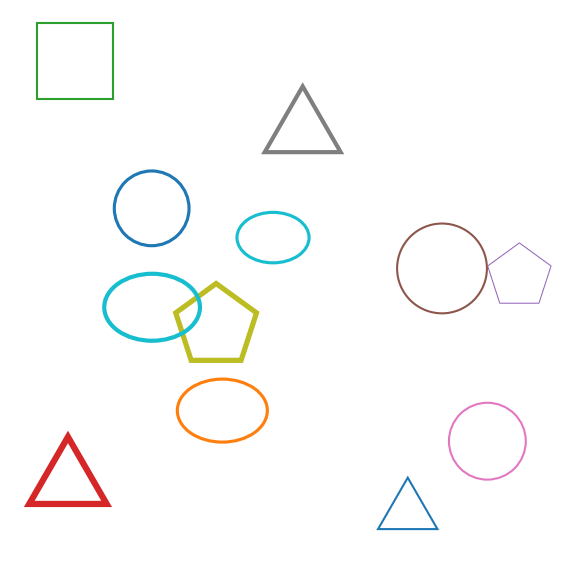[{"shape": "triangle", "thickness": 1, "radius": 0.3, "center": [0.706, 0.113]}, {"shape": "circle", "thickness": 1.5, "radius": 0.32, "center": [0.263, 0.638]}, {"shape": "oval", "thickness": 1.5, "radius": 0.39, "center": [0.385, 0.288]}, {"shape": "square", "thickness": 1, "radius": 0.33, "center": [0.13, 0.893]}, {"shape": "triangle", "thickness": 3, "radius": 0.39, "center": [0.118, 0.165]}, {"shape": "pentagon", "thickness": 0.5, "radius": 0.29, "center": [0.899, 0.521]}, {"shape": "circle", "thickness": 1, "radius": 0.39, "center": [0.765, 0.534]}, {"shape": "circle", "thickness": 1, "radius": 0.33, "center": [0.844, 0.235]}, {"shape": "triangle", "thickness": 2, "radius": 0.38, "center": [0.524, 0.774]}, {"shape": "pentagon", "thickness": 2.5, "radius": 0.37, "center": [0.374, 0.435]}, {"shape": "oval", "thickness": 1.5, "radius": 0.31, "center": [0.473, 0.588]}, {"shape": "oval", "thickness": 2, "radius": 0.41, "center": [0.263, 0.467]}]